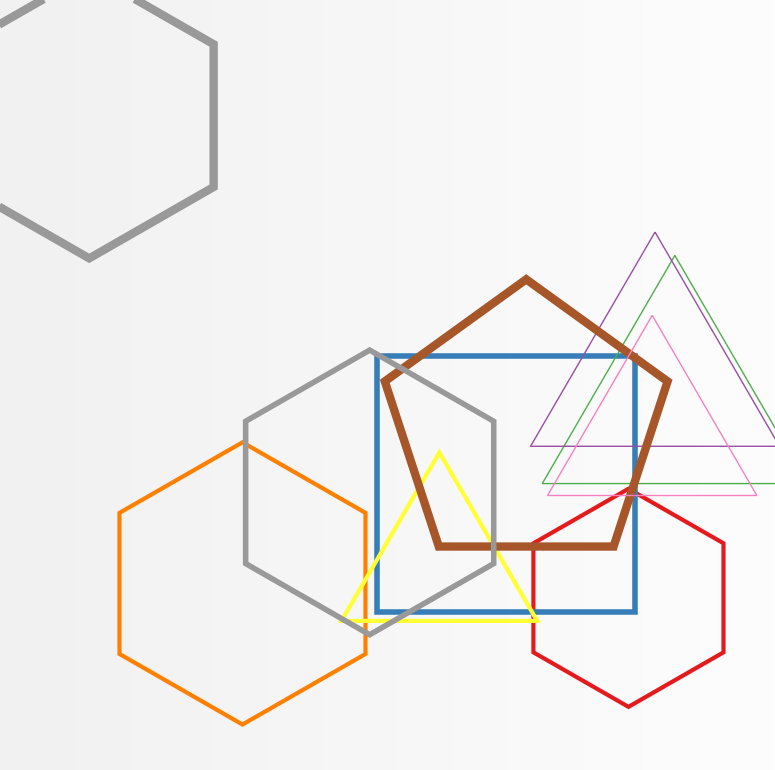[{"shape": "hexagon", "thickness": 1.5, "radius": 0.71, "center": [0.811, 0.224]}, {"shape": "square", "thickness": 2, "radius": 0.83, "center": [0.653, 0.372]}, {"shape": "triangle", "thickness": 0.5, "radius": 0.99, "center": [0.871, 0.471]}, {"shape": "triangle", "thickness": 0.5, "radius": 0.93, "center": [0.845, 0.513]}, {"shape": "hexagon", "thickness": 1.5, "radius": 0.92, "center": [0.313, 0.242]}, {"shape": "triangle", "thickness": 1.5, "radius": 0.73, "center": [0.567, 0.267]}, {"shape": "pentagon", "thickness": 3, "radius": 0.96, "center": [0.679, 0.445]}, {"shape": "triangle", "thickness": 0.5, "radius": 0.78, "center": [0.842, 0.434]}, {"shape": "hexagon", "thickness": 2, "radius": 0.92, "center": [0.477, 0.36]}, {"shape": "hexagon", "thickness": 3, "radius": 0.93, "center": [0.115, 0.85]}]